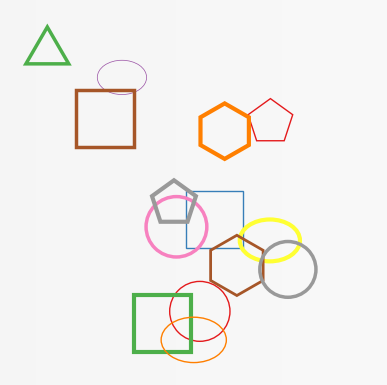[{"shape": "pentagon", "thickness": 1, "radius": 0.3, "center": [0.698, 0.683]}, {"shape": "circle", "thickness": 1, "radius": 0.39, "center": [0.516, 0.191]}, {"shape": "square", "thickness": 1, "radius": 0.37, "center": [0.553, 0.43]}, {"shape": "square", "thickness": 3, "radius": 0.37, "center": [0.42, 0.16]}, {"shape": "triangle", "thickness": 2.5, "radius": 0.32, "center": [0.122, 0.866]}, {"shape": "oval", "thickness": 0.5, "radius": 0.32, "center": [0.315, 0.799]}, {"shape": "hexagon", "thickness": 3, "radius": 0.36, "center": [0.58, 0.659]}, {"shape": "oval", "thickness": 1, "radius": 0.42, "center": [0.5, 0.117]}, {"shape": "oval", "thickness": 3, "radius": 0.39, "center": [0.696, 0.376]}, {"shape": "square", "thickness": 2.5, "radius": 0.37, "center": [0.27, 0.692]}, {"shape": "hexagon", "thickness": 2, "radius": 0.39, "center": [0.611, 0.311]}, {"shape": "circle", "thickness": 2.5, "radius": 0.39, "center": [0.455, 0.411]}, {"shape": "circle", "thickness": 2.5, "radius": 0.36, "center": [0.743, 0.3]}, {"shape": "pentagon", "thickness": 3, "radius": 0.3, "center": [0.449, 0.472]}]